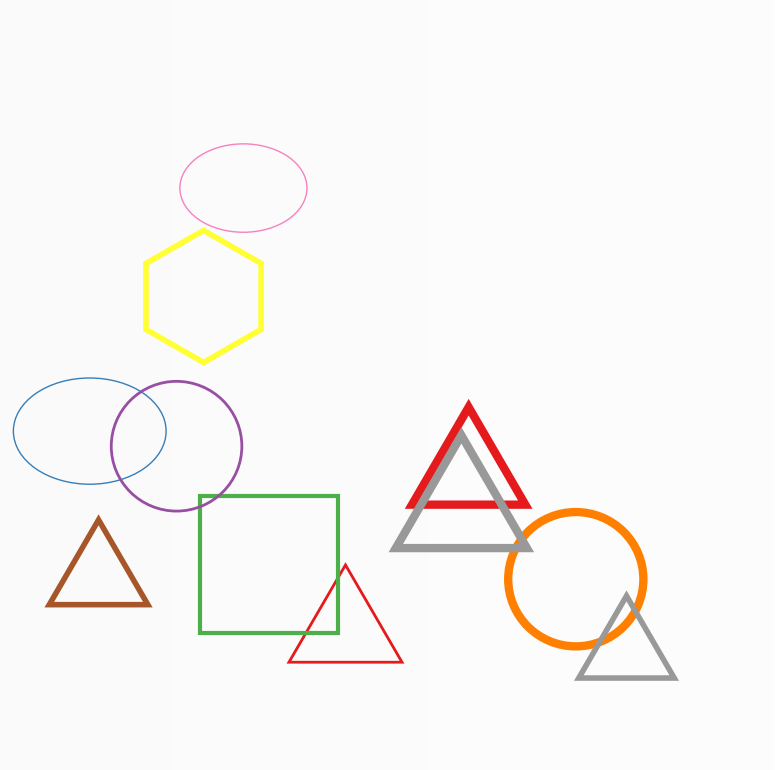[{"shape": "triangle", "thickness": 1, "radius": 0.42, "center": [0.446, 0.182]}, {"shape": "triangle", "thickness": 3, "radius": 0.42, "center": [0.605, 0.387]}, {"shape": "oval", "thickness": 0.5, "radius": 0.49, "center": [0.116, 0.44]}, {"shape": "square", "thickness": 1.5, "radius": 0.45, "center": [0.347, 0.267]}, {"shape": "circle", "thickness": 1, "radius": 0.42, "center": [0.228, 0.42]}, {"shape": "circle", "thickness": 3, "radius": 0.44, "center": [0.743, 0.248]}, {"shape": "hexagon", "thickness": 2, "radius": 0.43, "center": [0.263, 0.615]}, {"shape": "triangle", "thickness": 2, "radius": 0.37, "center": [0.127, 0.251]}, {"shape": "oval", "thickness": 0.5, "radius": 0.41, "center": [0.314, 0.756]}, {"shape": "triangle", "thickness": 3, "radius": 0.49, "center": [0.595, 0.337]}, {"shape": "triangle", "thickness": 2, "radius": 0.36, "center": [0.808, 0.155]}]